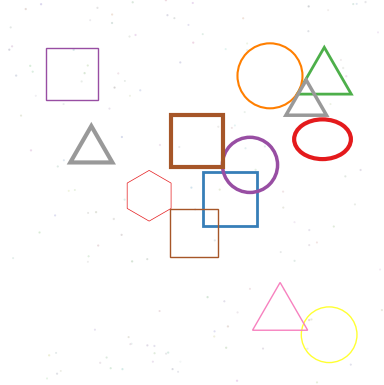[{"shape": "hexagon", "thickness": 0.5, "radius": 0.33, "center": [0.387, 0.492]}, {"shape": "oval", "thickness": 3, "radius": 0.37, "center": [0.838, 0.638]}, {"shape": "square", "thickness": 2, "radius": 0.35, "center": [0.598, 0.484]}, {"shape": "triangle", "thickness": 2, "radius": 0.41, "center": [0.842, 0.796]}, {"shape": "square", "thickness": 1, "radius": 0.34, "center": [0.187, 0.807]}, {"shape": "circle", "thickness": 2.5, "radius": 0.36, "center": [0.649, 0.572]}, {"shape": "circle", "thickness": 1.5, "radius": 0.42, "center": [0.701, 0.803]}, {"shape": "circle", "thickness": 1, "radius": 0.36, "center": [0.855, 0.131]}, {"shape": "square", "thickness": 1, "radius": 0.31, "center": [0.505, 0.394]}, {"shape": "square", "thickness": 3, "radius": 0.34, "center": [0.511, 0.634]}, {"shape": "triangle", "thickness": 1, "radius": 0.41, "center": [0.728, 0.184]}, {"shape": "triangle", "thickness": 3, "radius": 0.32, "center": [0.237, 0.61]}, {"shape": "triangle", "thickness": 2.5, "radius": 0.3, "center": [0.795, 0.731]}]